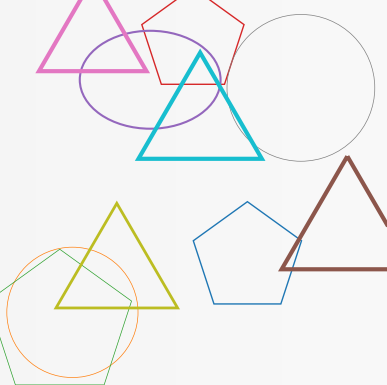[{"shape": "pentagon", "thickness": 1, "radius": 0.73, "center": [0.638, 0.329]}, {"shape": "circle", "thickness": 0.5, "radius": 0.85, "center": [0.187, 0.189]}, {"shape": "pentagon", "thickness": 0.5, "radius": 0.97, "center": [0.154, 0.158]}, {"shape": "pentagon", "thickness": 1, "radius": 0.69, "center": [0.498, 0.893]}, {"shape": "oval", "thickness": 1.5, "radius": 0.91, "center": [0.388, 0.793]}, {"shape": "triangle", "thickness": 3, "radius": 0.98, "center": [0.896, 0.398]}, {"shape": "triangle", "thickness": 3, "radius": 0.8, "center": [0.239, 0.895]}, {"shape": "circle", "thickness": 0.5, "radius": 0.95, "center": [0.776, 0.772]}, {"shape": "triangle", "thickness": 2, "radius": 0.91, "center": [0.301, 0.291]}, {"shape": "triangle", "thickness": 3, "radius": 0.92, "center": [0.517, 0.679]}]